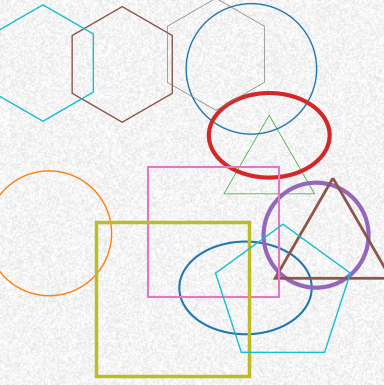[{"shape": "circle", "thickness": 1, "radius": 0.85, "center": [0.653, 0.821]}, {"shape": "oval", "thickness": 1.5, "radius": 0.86, "center": [0.638, 0.252]}, {"shape": "circle", "thickness": 1, "radius": 0.81, "center": [0.128, 0.394]}, {"shape": "triangle", "thickness": 0.5, "radius": 0.68, "center": [0.699, 0.565]}, {"shape": "oval", "thickness": 3, "radius": 0.78, "center": [0.699, 0.649]}, {"shape": "circle", "thickness": 3, "radius": 0.68, "center": [0.821, 0.389]}, {"shape": "triangle", "thickness": 2, "radius": 0.87, "center": [0.865, 0.364]}, {"shape": "hexagon", "thickness": 1, "radius": 0.75, "center": [0.317, 0.833]}, {"shape": "square", "thickness": 1.5, "radius": 0.85, "center": [0.555, 0.398]}, {"shape": "hexagon", "thickness": 0.5, "radius": 0.73, "center": [0.561, 0.859]}, {"shape": "square", "thickness": 2.5, "radius": 1.0, "center": [0.448, 0.223]}, {"shape": "hexagon", "thickness": 1, "radius": 0.76, "center": [0.112, 0.836]}, {"shape": "pentagon", "thickness": 1, "radius": 0.92, "center": [0.735, 0.234]}]